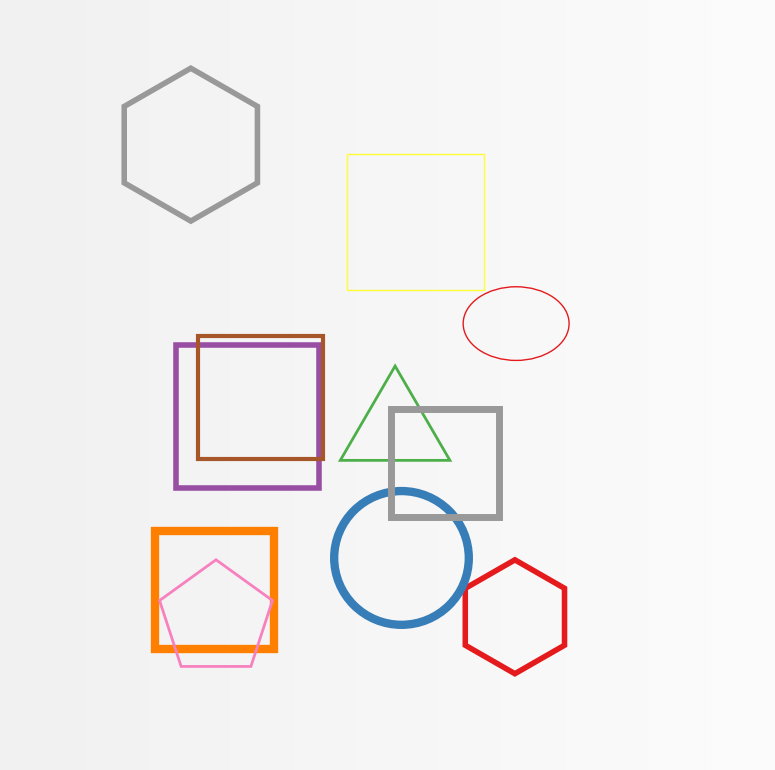[{"shape": "hexagon", "thickness": 2, "radius": 0.37, "center": [0.664, 0.199]}, {"shape": "oval", "thickness": 0.5, "radius": 0.34, "center": [0.666, 0.58]}, {"shape": "circle", "thickness": 3, "radius": 0.43, "center": [0.518, 0.275]}, {"shape": "triangle", "thickness": 1, "radius": 0.41, "center": [0.51, 0.443]}, {"shape": "square", "thickness": 2, "radius": 0.46, "center": [0.319, 0.459]}, {"shape": "square", "thickness": 3, "radius": 0.38, "center": [0.277, 0.234]}, {"shape": "square", "thickness": 0.5, "radius": 0.44, "center": [0.536, 0.712]}, {"shape": "square", "thickness": 1.5, "radius": 0.4, "center": [0.336, 0.484]}, {"shape": "pentagon", "thickness": 1, "radius": 0.38, "center": [0.279, 0.196]}, {"shape": "hexagon", "thickness": 2, "radius": 0.5, "center": [0.246, 0.812]}, {"shape": "square", "thickness": 2.5, "radius": 0.35, "center": [0.574, 0.399]}]